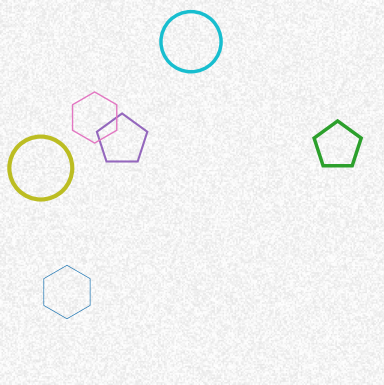[{"shape": "hexagon", "thickness": 0.5, "radius": 0.35, "center": [0.174, 0.241]}, {"shape": "pentagon", "thickness": 2.5, "radius": 0.32, "center": [0.877, 0.621]}, {"shape": "pentagon", "thickness": 1.5, "radius": 0.34, "center": [0.317, 0.636]}, {"shape": "hexagon", "thickness": 1, "radius": 0.33, "center": [0.246, 0.695]}, {"shape": "circle", "thickness": 3, "radius": 0.41, "center": [0.106, 0.564]}, {"shape": "circle", "thickness": 2.5, "radius": 0.39, "center": [0.496, 0.892]}]